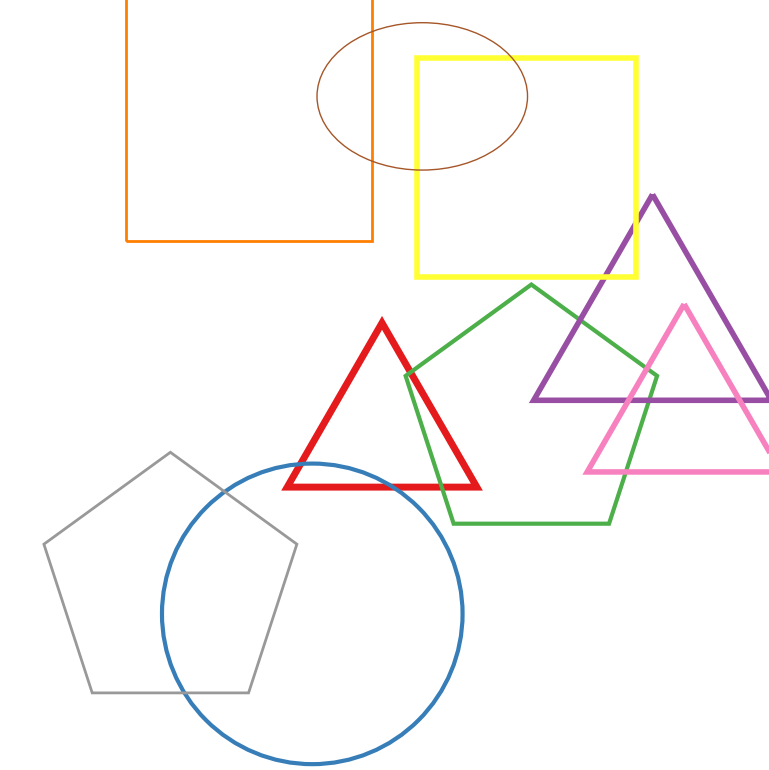[{"shape": "triangle", "thickness": 2.5, "radius": 0.71, "center": [0.496, 0.438]}, {"shape": "circle", "thickness": 1.5, "radius": 0.98, "center": [0.406, 0.203]}, {"shape": "pentagon", "thickness": 1.5, "radius": 0.86, "center": [0.69, 0.459]}, {"shape": "triangle", "thickness": 2, "radius": 0.89, "center": [0.847, 0.569]}, {"shape": "square", "thickness": 1, "radius": 0.8, "center": [0.323, 0.848]}, {"shape": "square", "thickness": 2, "radius": 0.71, "center": [0.684, 0.782]}, {"shape": "oval", "thickness": 0.5, "radius": 0.68, "center": [0.548, 0.875]}, {"shape": "triangle", "thickness": 2, "radius": 0.73, "center": [0.888, 0.46]}, {"shape": "pentagon", "thickness": 1, "radius": 0.86, "center": [0.221, 0.24]}]